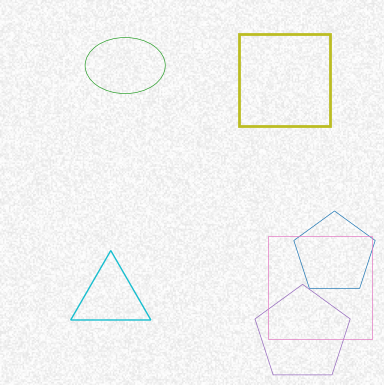[{"shape": "pentagon", "thickness": 0.5, "radius": 0.56, "center": [0.869, 0.341]}, {"shape": "oval", "thickness": 0.5, "radius": 0.52, "center": [0.325, 0.83]}, {"shape": "pentagon", "thickness": 0.5, "radius": 0.65, "center": [0.786, 0.131]}, {"shape": "square", "thickness": 0.5, "radius": 0.67, "center": [0.831, 0.253]}, {"shape": "square", "thickness": 2, "radius": 0.59, "center": [0.739, 0.792]}, {"shape": "triangle", "thickness": 1, "radius": 0.6, "center": [0.288, 0.229]}]